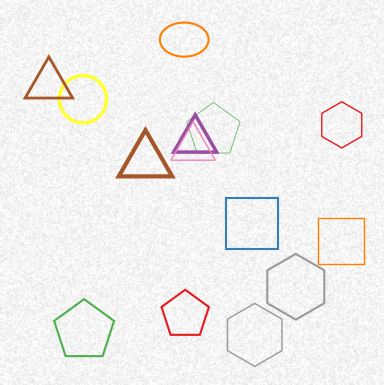[{"shape": "pentagon", "thickness": 1.5, "radius": 0.32, "center": [0.481, 0.183]}, {"shape": "hexagon", "thickness": 1, "radius": 0.3, "center": [0.888, 0.676]}, {"shape": "square", "thickness": 1.5, "radius": 0.33, "center": [0.654, 0.419]}, {"shape": "pentagon", "thickness": 1.5, "radius": 0.41, "center": [0.218, 0.141]}, {"shape": "pentagon", "thickness": 0.5, "radius": 0.36, "center": [0.554, 0.661]}, {"shape": "triangle", "thickness": 2.5, "radius": 0.32, "center": [0.507, 0.637]}, {"shape": "square", "thickness": 1, "radius": 0.3, "center": [0.885, 0.375]}, {"shape": "oval", "thickness": 1.5, "radius": 0.32, "center": [0.478, 0.897]}, {"shape": "circle", "thickness": 2.5, "radius": 0.31, "center": [0.215, 0.742]}, {"shape": "triangle", "thickness": 3, "radius": 0.4, "center": [0.378, 0.582]}, {"shape": "triangle", "thickness": 2, "radius": 0.36, "center": [0.127, 0.781]}, {"shape": "triangle", "thickness": 1, "radius": 0.33, "center": [0.502, 0.617]}, {"shape": "hexagon", "thickness": 1, "radius": 0.41, "center": [0.662, 0.13]}, {"shape": "hexagon", "thickness": 1.5, "radius": 0.43, "center": [0.768, 0.255]}]